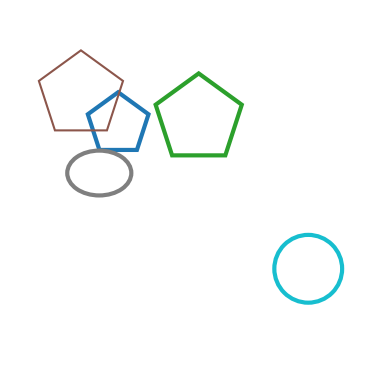[{"shape": "pentagon", "thickness": 3, "radius": 0.41, "center": [0.307, 0.678]}, {"shape": "pentagon", "thickness": 3, "radius": 0.59, "center": [0.516, 0.692]}, {"shape": "pentagon", "thickness": 1.5, "radius": 0.57, "center": [0.21, 0.754]}, {"shape": "oval", "thickness": 3, "radius": 0.42, "center": [0.258, 0.551]}, {"shape": "circle", "thickness": 3, "radius": 0.44, "center": [0.801, 0.302]}]